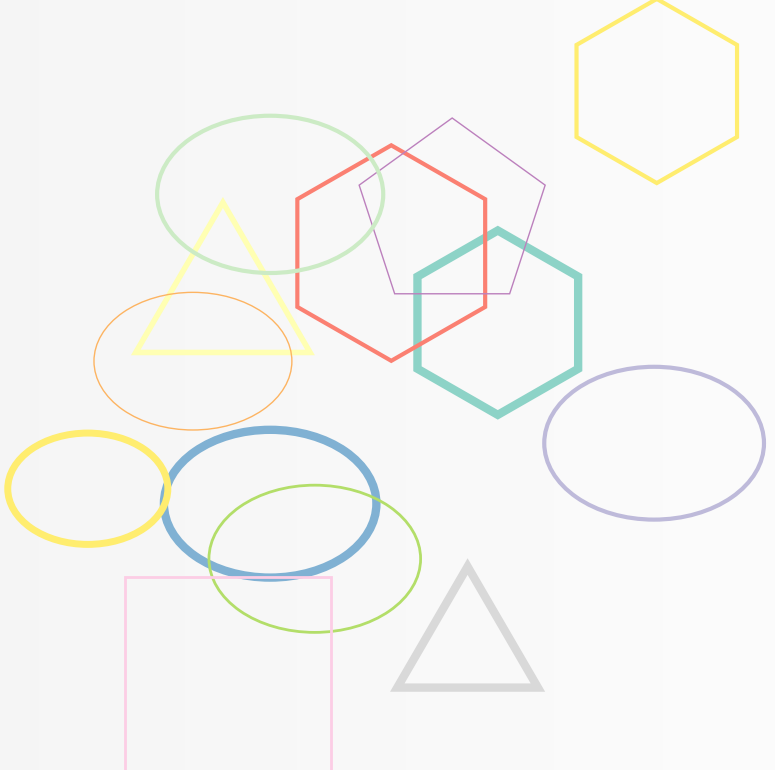[{"shape": "hexagon", "thickness": 3, "radius": 0.6, "center": [0.642, 0.581]}, {"shape": "triangle", "thickness": 2, "radius": 0.65, "center": [0.288, 0.607]}, {"shape": "oval", "thickness": 1.5, "radius": 0.71, "center": [0.844, 0.424]}, {"shape": "hexagon", "thickness": 1.5, "radius": 0.7, "center": [0.505, 0.671]}, {"shape": "oval", "thickness": 3, "radius": 0.69, "center": [0.349, 0.346]}, {"shape": "oval", "thickness": 0.5, "radius": 0.64, "center": [0.249, 0.531]}, {"shape": "oval", "thickness": 1, "radius": 0.68, "center": [0.406, 0.274]}, {"shape": "square", "thickness": 1, "radius": 0.66, "center": [0.294, 0.119]}, {"shape": "triangle", "thickness": 3, "radius": 0.52, "center": [0.603, 0.159]}, {"shape": "pentagon", "thickness": 0.5, "radius": 0.63, "center": [0.583, 0.721]}, {"shape": "oval", "thickness": 1.5, "radius": 0.73, "center": [0.349, 0.748]}, {"shape": "oval", "thickness": 2.5, "radius": 0.52, "center": [0.113, 0.365]}, {"shape": "hexagon", "thickness": 1.5, "radius": 0.6, "center": [0.847, 0.882]}]